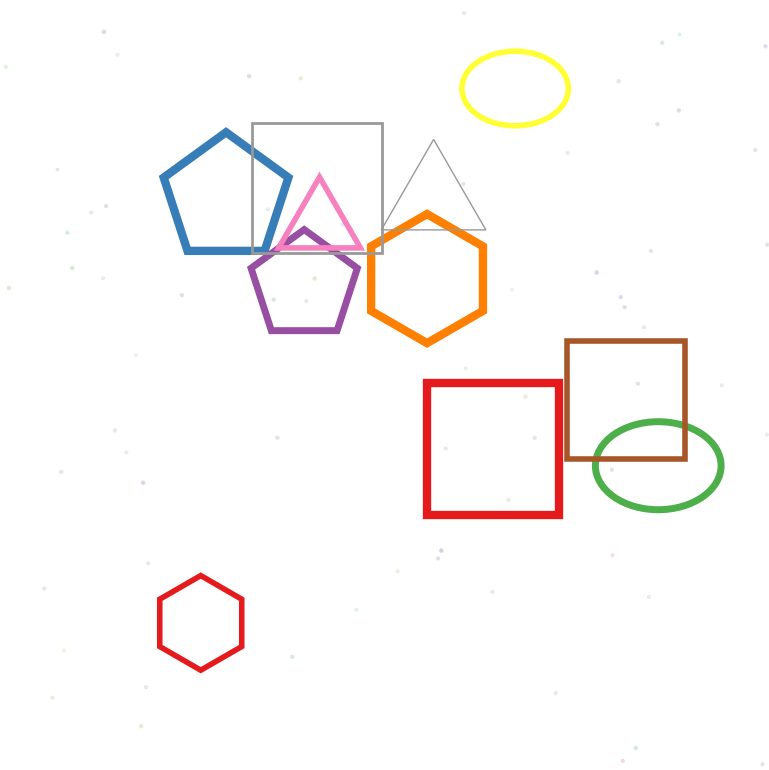[{"shape": "hexagon", "thickness": 2, "radius": 0.31, "center": [0.261, 0.191]}, {"shape": "square", "thickness": 3, "radius": 0.43, "center": [0.64, 0.417]}, {"shape": "pentagon", "thickness": 3, "radius": 0.43, "center": [0.294, 0.743]}, {"shape": "oval", "thickness": 2.5, "radius": 0.41, "center": [0.855, 0.395]}, {"shape": "pentagon", "thickness": 2.5, "radius": 0.36, "center": [0.395, 0.629]}, {"shape": "hexagon", "thickness": 3, "radius": 0.42, "center": [0.555, 0.638]}, {"shape": "oval", "thickness": 2, "radius": 0.35, "center": [0.669, 0.885]}, {"shape": "square", "thickness": 2, "radius": 0.38, "center": [0.813, 0.481]}, {"shape": "triangle", "thickness": 2, "radius": 0.31, "center": [0.415, 0.709]}, {"shape": "triangle", "thickness": 0.5, "radius": 0.39, "center": [0.563, 0.741]}, {"shape": "square", "thickness": 1, "radius": 0.42, "center": [0.412, 0.756]}]